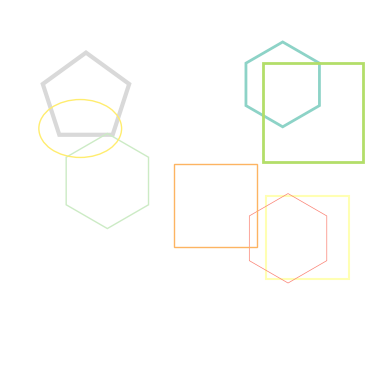[{"shape": "hexagon", "thickness": 2, "radius": 0.55, "center": [0.734, 0.781]}, {"shape": "square", "thickness": 1.5, "radius": 0.54, "center": [0.799, 0.383]}, {"shape": "hexagon", "thickness": 0.5, "radius": 0.58, "center": [0.748, 0.381]}, {"shape": "square", "thickness": 1, "radius": 0.54, "center": [0.56, 0.466]}, {"shape": "square", "thickness": 2, "radius": 0.64, "center": [0.813, 0.708]}, {"shape": "pentagon", "thickness": 3, "radius": 0.59, "center": [0.223, 0.745]}, {"shape": "hexagon", "thickness": 1, "radius": 0.62, "center": [0.279, 0.53]}, {"shape": "oval", "thickness": 1, "radius": 0.54, "center": [0.208, 0.666]}]